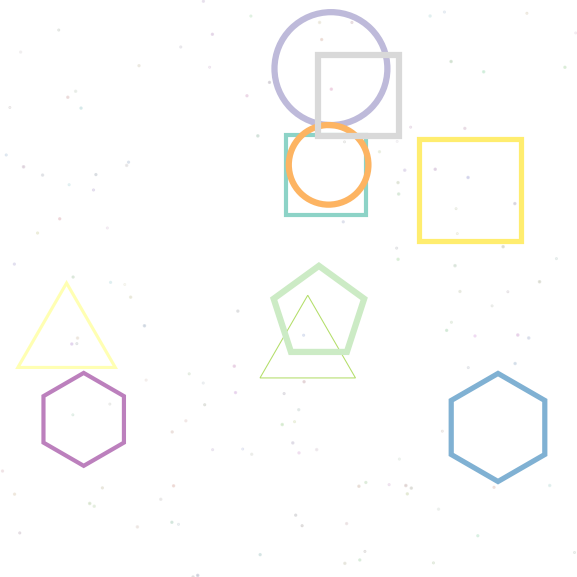[{"shape": "square", "thickness": 2, "radius": 0.35, "center": [0.564, 0.696]}, {"shape": "triangle", "thickness": 1.5, "radius": 0.49, "center": [0.115, 0.412]}, {"shape": "circle", "thickness": 3, "radius": 0.49, "center": [0.573, 0.88]}, {"shape": "hexagon", "thickness": 2.5, "radius": 0.47, "center": [0.862, 0.259]}, {"shape": "circle", "thickness": 3, "radius": 0.34, "center": [0.569, 0.714]}, {"shape": "triangle", "thickness": 0.5, "radius": 0.48, "center": [0.533, 0.392]}, {"shape": "square", "thickness": 3, "radius": 0.35, "center": [0.621, 0.834]}, {"shape": "hexagon", "thickness": 2, "radius": 0.4, "center": [0.145, 0.273]}, {"shape": "pentagon", "thickness": 3, "radius": 0.41, "center": [0.552, 0.456]}, {"shape": "square", "thickness": 2.5, "radius": 0.44, "center": [0.813, 0.671]}]